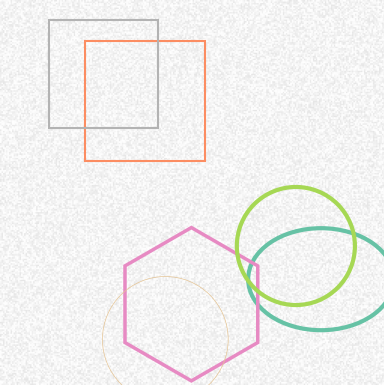[{"shape": "oval", "thickness": 3, "radius": 0.95, "center": [0.834, 0.275]}, {"shape": "square", "thickness": 1.5, "radius": 0.78, "center": [0.377, 0.737]}, {"shape": "hexagon", "thickness": 2.5, "radius": 1.0, "center": [0.497, 0.21]}, {"shape": "circle", "thickness": 3, "radius": 0.77, "center": [0.768, 0.361]}, {"shape": "circle", "thickness": 0.5, "radius": 0.82, "center": [0.429, 0.118]}, {"shape": "square", "thickness": 1.5, "radius": 0.7, "center": [0.269, 0.808]}]